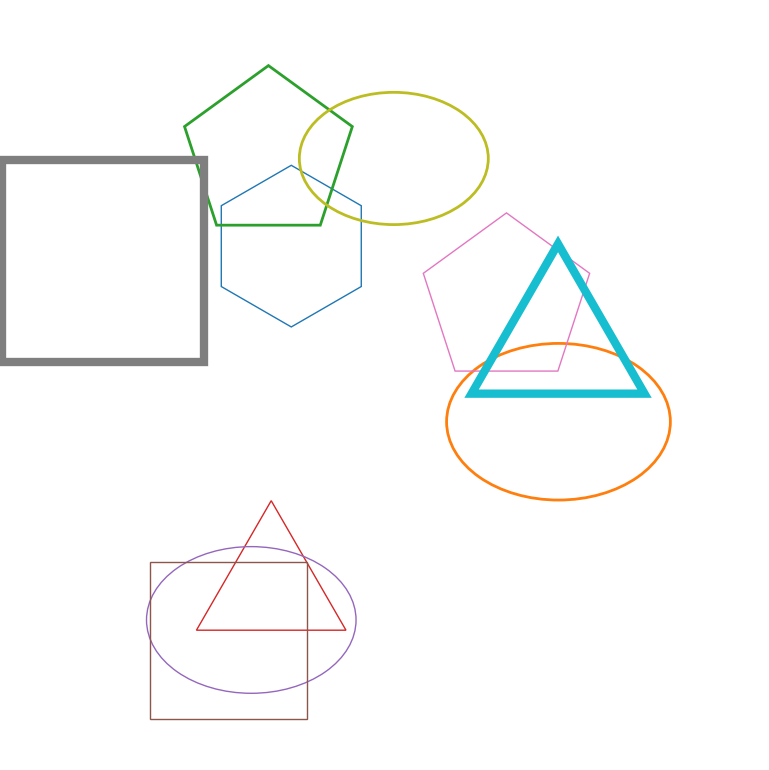[{"shape": "hexagon", "thickness": 0.5, "radius": 0.52, "center": [0.378, 0.68]}, {"shape": "oval", "thickness": 1, "radius": 0.73, "center": [0.725, 0.452]}, {"shape": "pentagon", "thickness": 1, "radius": 0.57, "center": [0.349, 0.8]}, {"shape": "triangle", "thickness": 0.5, "radius": 0.56, "center": [0.352, 0.238]}, {"shape": "oval", "thickness": 0.5, "radius": 0.68, "center": [0.326, 0.195]}, {"shape": "square", "thickness": 0.5, "radius": 0.51, "center": [0.297, 0.168]}, {"shape": "pentagon", "thickness": 0.5, "radius": 0.57, "center": [0.658, 0.61]}, {"shape": "square", "thickness": 3, "radius": 0.65, "center": [0.134, 0.661]}, {"shape": "oval", "thickness": 1, "radius": 0.61, "center": [0.511, 0.794]}, {"shape": "triangle", "thickness": 3, "radius": 0.65, "center": [0.725, 0.554]}]